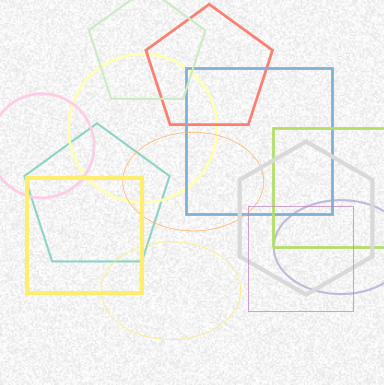[{"shape": "pentagon", "thickness": 1.5, "radius": 0.99, "center": [0.252, 0.481]}, {"shape": "circle", "thickness": 2, "radius": 0.97, "center": [0.371, 0.667]}, {"shape": "oval", "thickness": 1.5, "radius": 0.87, "center": [0.885, 0.358]}, {"shape": "pentagon", "thickness": 2, "radius": 0.86, "center": [0.543, 0.816]}, {"shape": "square", "thickness": 2, "radius": 0.95, "center": [0.672, 0.635]}, {"shape": "oval", "thickness": 0.5, "radius": 0.92, "center": [0.502, 0.528]}, {"shape": "square", "thickness": 2, "radius": 0.78, "center": [0.864, 0.513]}, {"shape": "circle", "thickness": 2, "radius": 0.68, "center": [0.109, 0.621]}, {"shape": "hexagon", "thickness": 3, "radius": 0.99, "center": [0.795, 0.434]}, {"shape": "square", "thickness": 0.5, "radius": 0.68, "center": [0.781, 0.328]}, {"shape": "pentagon", "thickness": 1.5, "radius": 0.8, "center": [0.382, 0.872]}, {"shape": "oval", "thickness": 0.5, "radius": 0.91, "center": [0.444, 0.245]}, {"shape": "square", "thickness": 3, "radius": 0.75, "center": [0.218, 0.389]}]